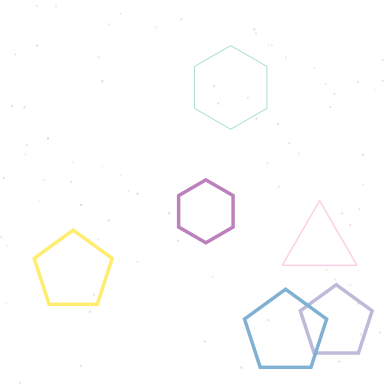[{"shape": "hexagon", "thickness": 0.5, "radius": 0.54, "center": [0.599, 0.773]}, {"shape": "pentagon", "thickness": 2.5, "radius": 0.49, "center": [0.873, 0.162]}, {"shape": "pentagon", "thickness": 2.5, "radius": 0.56, "center": [0.742, 0.137]}, {"shape": "triangle", "thickness": 1, "radius": 0.56, "center": [0.83, 0.367]}, {"shape": "hexagon", "thickness": 2.5, "radius": 0.41, "center": [0.535, 0.451]}, {"shape": "pentagon", "thickness": 2.5, "radius": 0.53, "center": [0.19, 0.296]}]